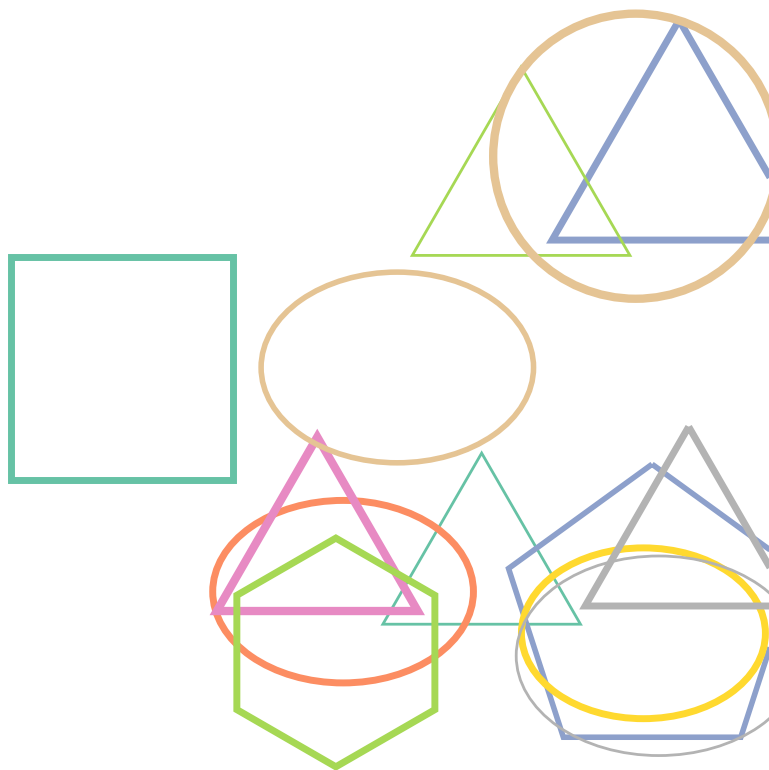[{"shape": "square", "thickness": 2.5, "radius": 0.72, "center": [0.158, 0.521]}, {"shape": "triangle", "thickness": 1, "radius": 0.74, "center": [0.626, 0.263]}, {"shape": "oval", "thickness": 2.5, "radius": 0.85, "center": [0.446, 0.232]}, {"shape": "pentagon", "thickness": 2, "radius": 0.98, "center": [0.847, 0.201]}, {"shape": "triangle", "thickness": 2.5, "radius": 0.95, "center": [0.882, 0.783]}, {"shape": "triangle", "thickness": 3, "radius": 0.75, "center": [0.412, 0.282]}, {"shape": "hexagon", "thickness": 2.5, "radius": 0.74, "center": [0.436, 0.153]}, {"shape": "triangle", "thickness": 1, "radius": 0.82, "center": [0.677, 0.75]}, {"shape": "oval", "thickness": 2.5, "radius": 0.79, "center": [0.836, 0.178]}, {"shape": "circle", "thickness": 3, "radius": 0.93, "center": [0.826, 0.797]}, {"shape": "oval", "thickness": 2, "radius": 0.88, "center": [0.516, 0.523]}, {"shape": "oval", "thickness": 1, "radius": 0.93, "center": [0.856, 0.148]}, {"shape": "triangle", "thickness": 2.5, "radius": 0.78, "center": [0.894, 0.291]}]